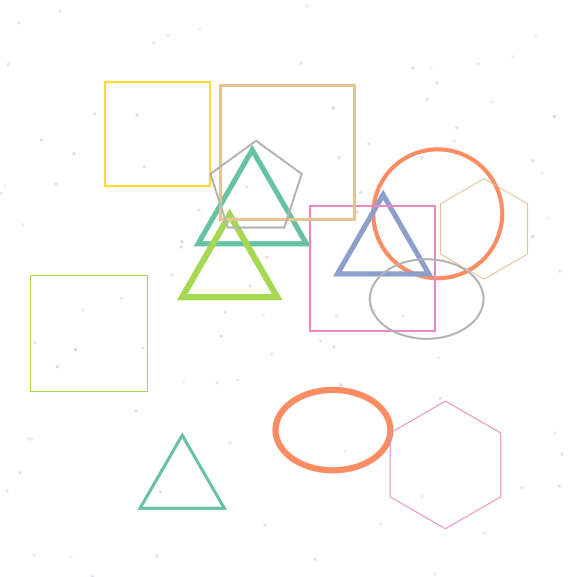[{"shape": "triangle", "thickness": 1.5, "radius": 0.42, "center": [0.315, 0.161]}, {"shape": "triangle", "thickness": 2.5, "radius": 0.54, "center": [0.437, 0.631]}, {"shape": "oval", "thickness": 3, "radius": 0.5, "center": [0.577, 0.254]}, {"shape": "circle", "thickness": 2, "radius": 0.56, "center": [0.758, 0.629]}, {"shape": "triangle", "thickness": 2.5, "radius": 0.46, "center": [0.663, 0.571]}, {"shape": "hexagon", "thickness": 0.5, "radius": 0.55, "center": [0.771, 0.194]}, {"shape": "square", "thickness": 1, "radius": 0.54, "center": [0.644, 0.535]}, {"shape": "triangle", "thickness": 3, "radius": 0.47, "center": [0.398, 0.532]}, {"shape": "square", "thickness": 0.5, "radius": 0.5, "center": [0.153, 0.423]}, {"shape": "square", "thickness": 1, "radius": 0.45, "center": [0.273, 0.767]}, {"shape": "square", "thickness": 1.5, "radius": 0.58, "center": [0.497, 0.736]}, {"shape": "hexagon", "thickness": 0.5, "radius": 0.43, "center": [0.838, 0.603]}, {"shape": "oval", "thickness": 1, "radius": 0.49, "center": [0.739, 0.481]}, {"shape": "pentagon", "thickness": 1, "radius": 0.42, "center": [0.443, 0.672]}]